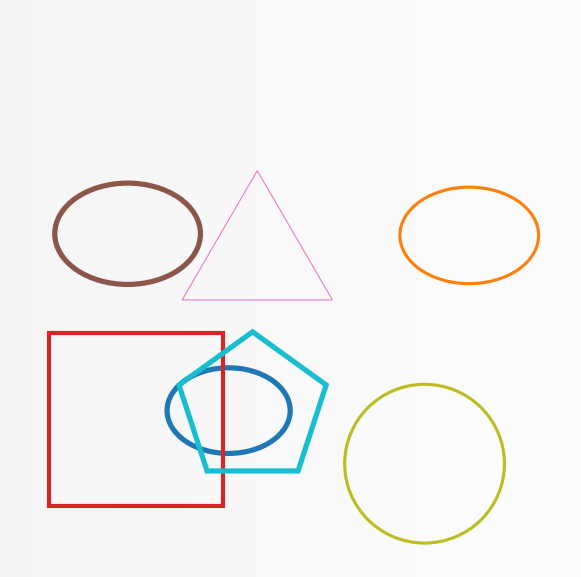[{"shape": "oval", "thickness": 2.5, "radius": 0.53, "center": [0.393, 0.288]}, {"shape": "oval", "thickness": 1.5, "radius": 0.6, "center": [0.807, 0.592]}, {"shape": "square", "thickness": 2, "radius": 0.75, "center": [0.233, 0.272]}, {"shape": "oval", "thickness": 2.5, "radius": 0.63, "center": [0.22, 0.594]}, {"shape": "triangle", "thickness": 0.5, "radius": 0.75, "center": [0.443, 0.554]}, {"shape": "circle", "thickness": 1.5, "radius": 0.69, "center": [0.73, 0.196]}, {"shape": "pentagon", "thickness": 2.5, "radius": 0.67, "center": [0.435, 0.291]}]